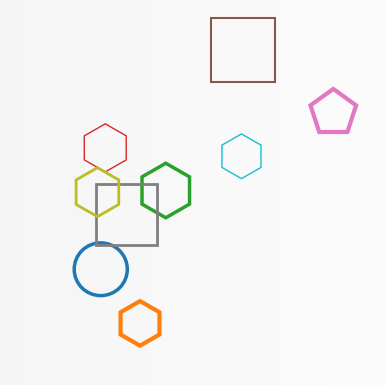[{"shape": "circle", "thickness": 2.5, "radius": 0.34, "center": [0.26, 0.301]}, {"shape": "hexagon", "thickness": 3, "radius": 0.29, "center": [0.361, 0.16]}, {"shape": "hexagon", "thickness": 2.5, "radius": 0.35, "center": [0.428, 0.505]}, {"shape": "hexagon", "thickness": 1, "radius": 0.31, "center": [0.272, 0.616]}, {"shape": "square", "thickness": 1.5, "radius": 0.41, "center": [0.627, 0.87]}, {"shape": "pentagon", "thickness": 3, "radius": 0.31, "center": [0.86, 0.707]}, {"shape": "square", "thickness": 2, "radius": 0.4, "center": [0.327, 0.442]}, {"shape": "hexagon", "thickness": 2, "radius": 0.32, "center": [0.251, 0.501]}, {"shape": "hexagon", "thickness": 1, "radius": 0.29, "center": [0.623, 0.594]}]